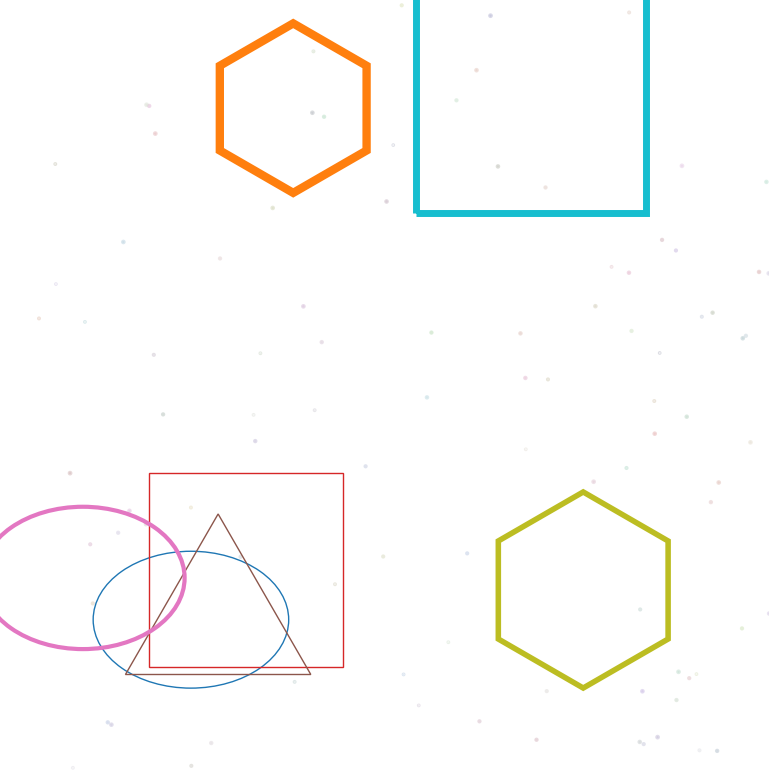[{"shape": "oval", "thickness": 0.5, "radius": 0.63, "center": [0.248, 0.195]}, {"shape": "hexagon", "thickness": 3, "radius": 0.55, "center": [0.381, 0.86]}, {"shape": "square", "thickness": 0.5, "radius": 0.63, "center": [0.319, 0.26]}, {"shape": "triangle", "thickness": 0.5, "radius": 0.69, "center": [0.283, 0.194]}, {"shape": "oval", "thickness": 1.5, "radius": 0.66, "center": [0.108, 0.249]}, {"shape": "hexagon", "thickness": 2, "radius": 0.64, "center": [0.757, 0.234]}, {"shape": "square", "thickness": 2.5, "radius": 0.75, "center": [0.69, 0.873]}]